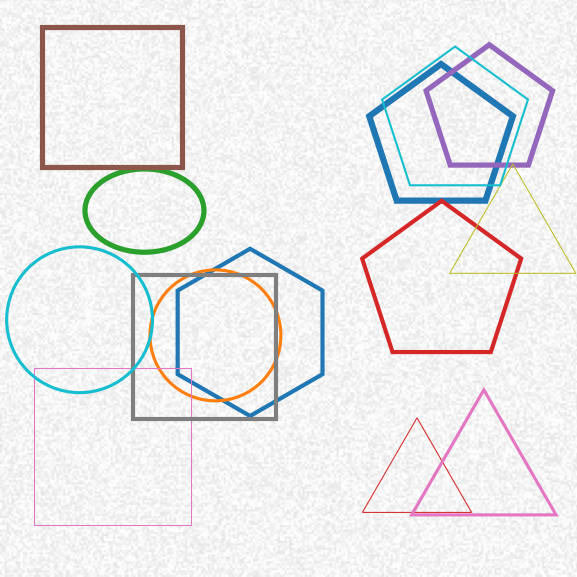[{"shape": "hexagon", "thickness": 2, "radius": 0.72, "center": [0.433, 0.424]}, {"shape": "pentagon", "thickness": 3, "radius": 0.65, "center": [0.764, 0.757]}, {"shape": "circle", "thickness": 1.5, "radius": 0.57, "center": [0.373, 0.418]}, {"shape": "oval", "thickness": 2.5, "radius": 0.52, "center": [0.25, 0.634]}, {"shape": "triangle", "thickness": 0.5, "radius": 0.55, "center": [0.722, 0.166]}, {"shape": "pentagon", "thickness": 2, "radius": 0.72, "center": [0.765, 0.507]}, {"shape": "pentagon", "thickness": 2.5, "radius": 0.58, "center": [0.847, 0.806]}, {"shape": "square", "thickness": 2.5, "radius": 0.61, "center": [0.194, 0.831]}, {"shape": "square", "thickness": 0.5, "radius": 0.68, "center": [0.195, 0.227]}, {"shape": "triangle", "thickness": 1.5, "radius": 0.72, "center": [0.838, 0.18]}, {"shape": "square", "thickness": 2, "radius": 0.62, "center": [0.354, 0.398]}, {"shape": "triangle", "thickness": 0.5, "radius": 0.63, "center": [0.888, 0.589]}, {"shape": "circle", "thickness": 1.5, "radius": 0.63, "center": [0.138, 0.445]}, {"shape": "pentagon", "thickness": 1, "radius": 0.66, "center": [0.788, 0.786]}]